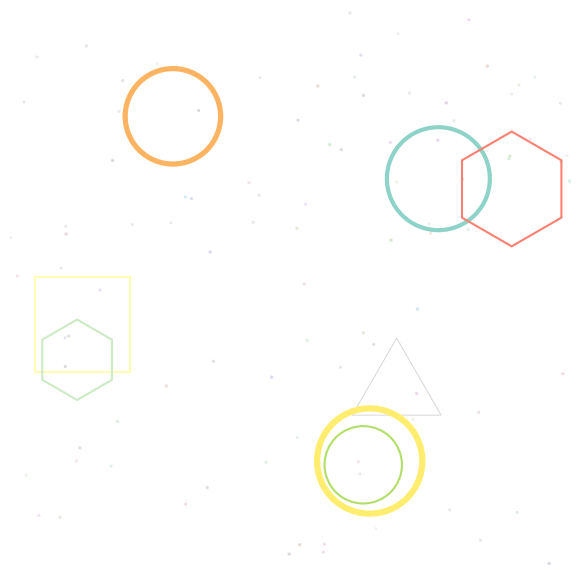[{"shape": "circle", "thickness": 2, "radius": 0.45, "center": [0.759, 0.69]}, {"shape": "square", "thickness": 1, "radius": 0.41, "center": [0.143, 0.437]}, {"shape": "hexagon", "thickness": 1, "radius": 0.5, "center": [0.886, 0.672]}, {"shape": "circle", "thickness": 2.5, "radius": 0.41, "center": [0.299, 0.798]}, {"shape": "circle", "thickness": 1, "radius": 0.33, "center": [0.629, 0.194]}, {"shape": "triangle", "thickness": 0.5, "radius": 0.44, "center": [0.687, 0.325]}, {"shape": "hexagon", "thickness": 1, "radius": 0.35, "center": [0.134, 0.376]}, {"shape": "circle", "thickness": 3, "radius": 0.46, "center": [0.64, 0.201]}]